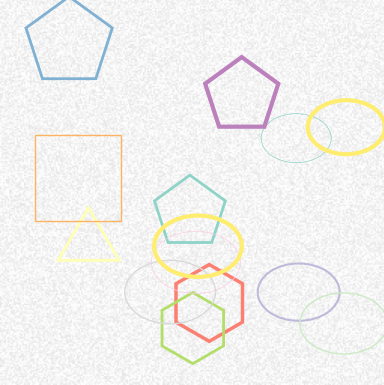[{"shape": "pentagon", "thickness": 2, "radius": 0.48, "center": [0.493, 0.448]}, {"shape": "oval", "thickness": 0.5, "radius": 0.45, "center": [0.769, 0.641]}, {"shape": "triangle", "thickness": 2, "radius": 0.46, "center": [0.23, 0.37]}, {"shape": "oval", "thickness": 1.5, "radius": 0.53, "center": [0.776, 0.241]}, {"shape": "hexagon", "thickness": 2.5, "radius": 0.5, "center": [0.543, 0.213]}, {"shape": "pentagon", "thickness": 2, "radius": 0.59, "center": [0.18, 0.891]}, {"shape": "square", "thickness": 1, "radius": 0.56, "center": [0.203, 0.537]}, {"shape": "hexagon", "thickness": 2, "radius": 0.46, "center": [0.501, 0.148]}, {"shape": "oval", "thickness": 0.5, "radius": 0.58, "center": [0.509, 0.319]}, {"shape": "oval", "thickness": 1, "radius": 0.59, "center": [0.442, 0.241]}, {"shape": "pentagon", "thickness": 3, "radius": 0.5, "center": [0.628, 0.752]}, {"shape": "oval", "thickness": 1, "radius": 0.57, "center": [0.892, 0.16]}, {"shape": "oval", "thickness": 3, "radius": 0.57, "center": [0.514, 0.36]}, {"shape": "oval", "thickness": 3, "radius": 0.5, "center": [0.9, 0.67]}]